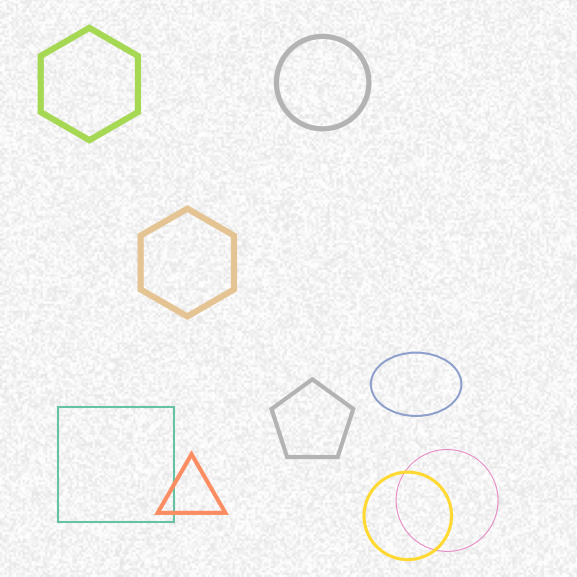[{"shape": "square", "thickness": 1, "radius": 0.5, "center": [0.201, 0.195]}, {"shape": "triangle", "thickness": 2, "radius": 0.34, "center": [0.332, 0.145]}, {"shape": "oval", "thickness": 1, "radius": 0.39, "center": [0.721, 0.334]}, {"shape": "circle", "thickness": 0.5, "radius": 0.44, "center": [0.774, 0.133]}, {"shape": "hexagon", "thickness": 3, "radius": 0.49, "center": [0.155, 0.854]}, {"shape": "circle", "thickness": 1.5, "radius": 0.38, "center": [0.706, 0.106]}, {"shape": "hexagon", "thickness": 3, "radius": 0.47, "center": [0.324, 0.545]}, {"shape": "circle", "thickness": 2.5, "radius": 0.4, "center": [0.559, 0.856]}, {"shape": "pentagon", "thickness": 2, "radius": 0.37, "center": [0.541, 0.268]}]